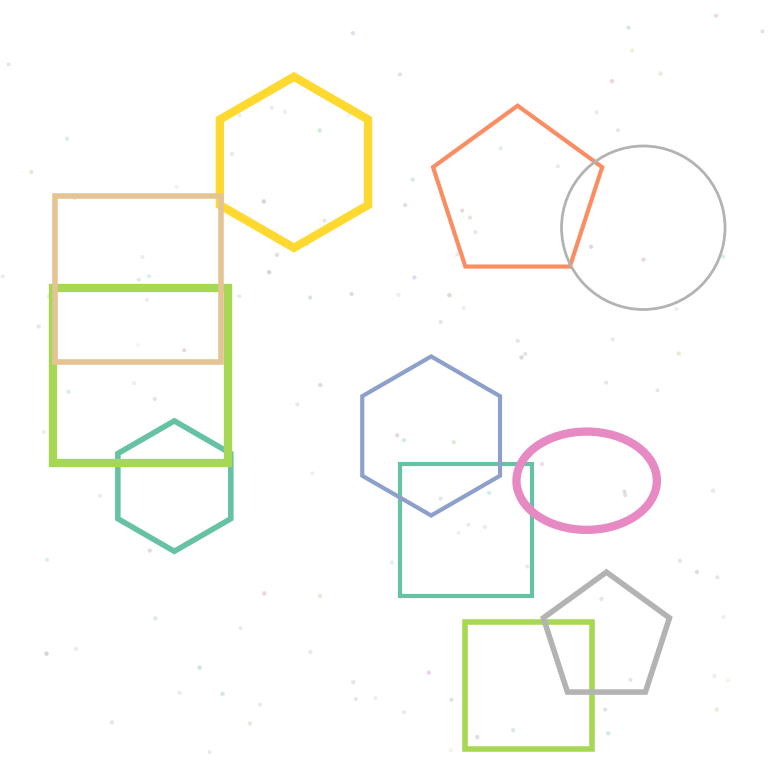[{"shape": "square", "thickness": 1.5, "radius": 0.43, "center": [0.605, 0.311]}, {"shape": "hexagon", "thickness": 2, "radius": 0.42, "center": [0.226, 0.369]}, {"shape": "pentagon", "thickness": 1.5, "radius": 0.58, "center": [0.672, 0.747]}, {"shape": "hexagon", "thickness": 1.5, "radius": 0.52, "center": [0.56, 0.434]}, {"shape": "oval", "thickness": 3, "radius": 0.46, "center": [0.762, 0.376]}, {"shape": "square", "thickness": 3, "radius": 0.57, "center": [0.182, 0.512]}, {"shape": "square", "thickness": 2, "radius": 0.41, "center": [0.686, 0.11]}, {"shape": "hexagon", "thickness": 3, "radius": 0.56, "center": [0.382, 0.789]}, {"shape": "square", "thickness": 2, "radius": 0.54, "center": [0.179, 0.638]}, {"shape": "pentagon", "thickness": 2, "radius": 0.43, "center": [0.788, 0.171]}, {"shape": "circle", "thickness": 1, "radius": 0.53, "center": [0.835, 0.704]}]